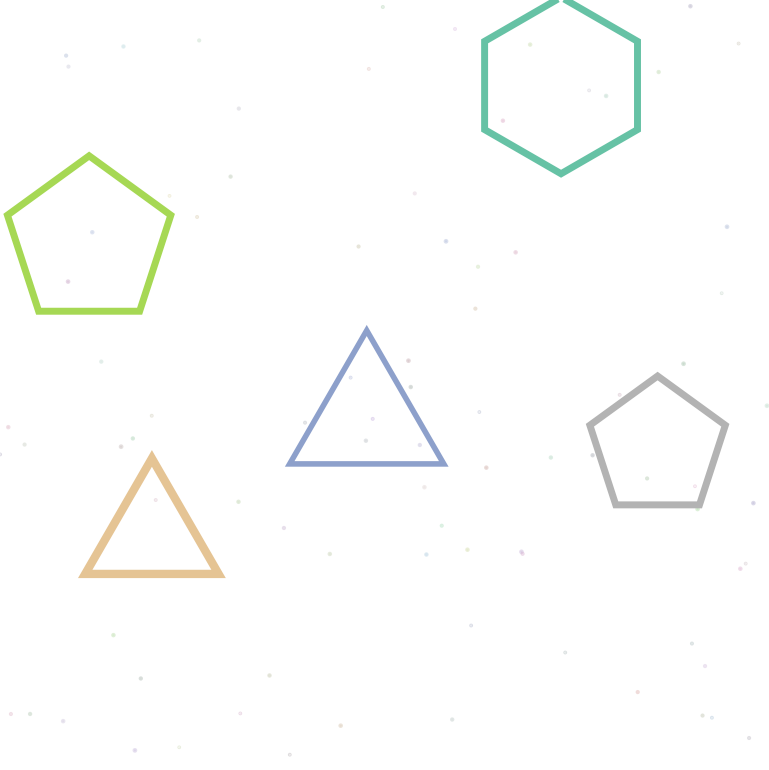[{"shape": "hexagon", "thickness": 2.5, "radius": 0.57, "center": [0.729, 0.889]}, {"shape": "triangle", "thickness": 2, "radius": 0.58, "center": [0.476, 0.455]}, {"shape": "pentagon", "thickness": 2.5, "radius": 0.56, "center": [0.116, 0.686]}, {"shape": "triangle", "thickness": 3, "radius": 0.5, "center": [0.197, 0.305]}, {"shape": "pentagon", "thickness": 2.5, "radius": 0.46, "center": [0.854, 0.419]}]